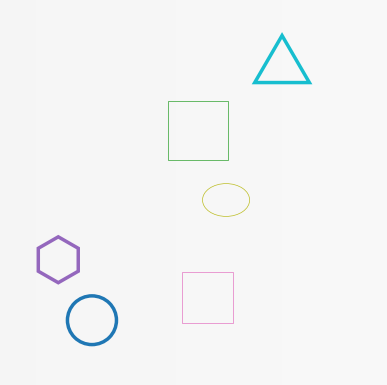[{"shape": "circle", "thickness": 2.5, "radius": 0.32, "center": [0.237, 0.168]}, {"shape": "square", "thickness": 0.5, "radius": 0.39, "center": [0.512, 0.661]}, {"shape": "hexagon", "thickness": 2.5, "radius": 0.3, "center": [0.15, 0.325]}, {"shape": "square", "thickness": 0.5, "radius": 0.33, "center": [0.536, 0.228]}, {"shape": "oval", "thickness": 0.5, "radius": 0.3, "center": [0.583, 0.481]}, {"shape": "triangle", "thickness": 2.5, "radius": 0.41, "center": [0.728, 0.826]}]